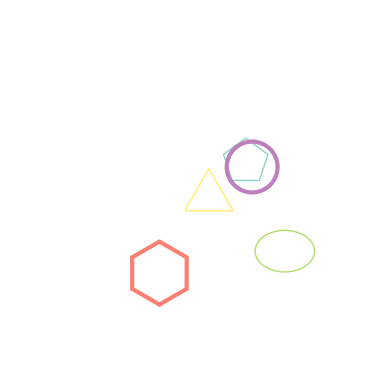[{"shape": "pentagon", "thickness": 1, "radius": 0.3, "center": [0.638, 0.58]}, {"shape": "hexagon", "thickness": 3, "radius": 0.41, "center": [0.414, 0.291]}, {"shape": "oval", "thickness": 1, "radius": 0.39, "center": [0.74, 0.348]}, {"shape": "circle", "thickness": 3, "radius": 0.33, "center": [0.655, 0.566]}, {"shape": "triangle", "thickness": 1, "radius": 0.36, "center": [0.543, 0.489]}]